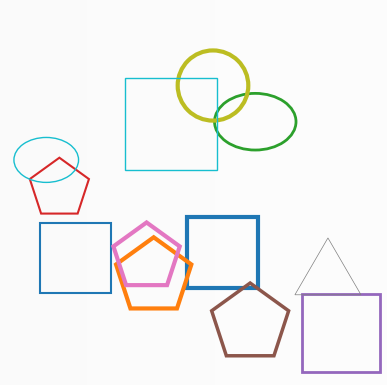[{"shape": "square", "thickness": 1.5, "radius": 0.46, "center": [0.195, 0.331]}, {"shape": "square", "thickness": 3, "radius": 0.46, "center": [0.574, 0.344]}, {"shape": "pentagon", "thickness": 3, "radius": 0.51, "center": [0.397, 0.281]}, {"shape": "oval", "thickness": 2, "radius": 0.53, "center": [0.659, 0.684]}, {"shape": "pentagon", "thickness": 1.5, "radius": 0.4, "center": [0.153, 0.51]}, {"shape": "square", "thickness": 2, "radius": 0.5, "center": [0.879, 0.135]}, {"shape": "pentagon", "thickness": 2.5, "radius": 0.52, "center": [0.646, 0.16]}, {"shape": "pentagon", "thickness": 3, "radius": 0.45, "center": [0.378, 0.332]}, {"shape": "triangle", "thickness": 0.5, "radius": 0.49, "center": [0.846, 0.284]}, {"shape": "circle", "thickness": 3, "radius": 0.46, "center": [0.55, 0.778]}, {"shape": "square", "thickness": 1, "radius": 0.6, "center": [0.441, 0.678]}, {"shape": "oval", "thickness": 1, "radius": 0.42, "center": [0.119, 0.585]}]